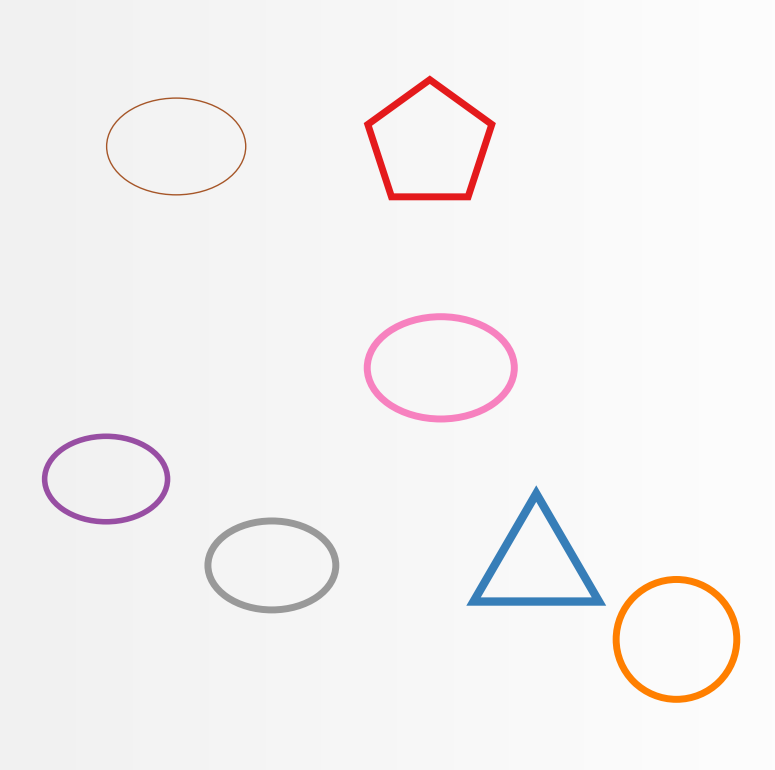[{"shape": "pentagon", "thickness": 2.5, "radius": 0.42, "center": [0.555, 0.812]}, {"shape": "triangle", "thickness": 3, "radius": 0.47, "center": [0.692, 0.266]}, {"shape": "oval", "thickness": 2, "radius": 0.4, "center": [0.137, 0.378]}, {"shape": "circle", "thickness": 2.5, "radius": 0.39, "center": [0.873, 0.17]}, {"shape": "oval", "thickness": 0.5, "radius": 0.45, "center": [0.227, 0.81]}, {"shape": "oval", "thickness": 2.5, "radius": 0.47, "center": [0.569, 0.522]}, {"shape": "oval", "thickness": 2.5, "radius": 0.41, "center": [0.351, 0.266]}]